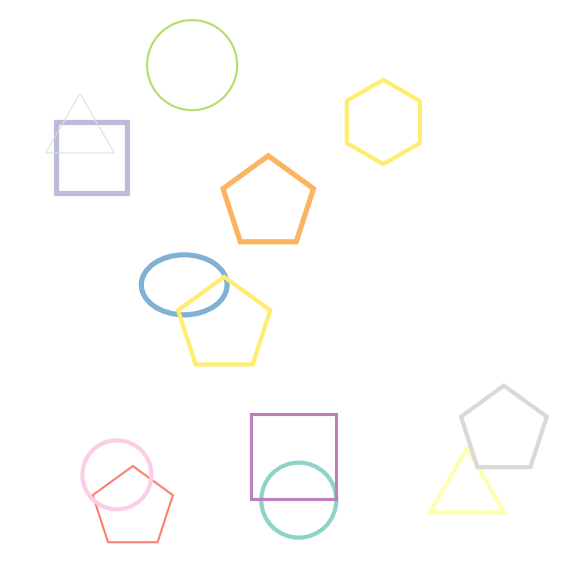[{"shape": "circle", "thickness": 2, "radius": 0.32, "center": [0.517, 0.133]}, {"shape": "triangle", "thickness": 2, "radius": 0.37, "center": [0.809, 0.149]}, {"shape": "square", "thickness": 2.5, "radius": 0.31, "center": [0.159, 0.727]}, {"shape": "pentagon", "thickness": 1, "radius": 0.36, "center": [0.23, 0.119]}, {"shape": "oval", "thickness": 2.5, "radius": 0.37, "center": [0.319, 0.506]}, {"shape": "pentagon", "thickness": 2.5, "radius": 0.41, "center": [0.465, 0.647]}, {"shape": "circle", "thickness": 1, "radius": 0.39, "center": [0.333, 0.886]}, {"shape": "circle", "thickness": 2, "radius": 0.3, "center": [0.202, 0.177]}, {"shape": "pentagon", "thickness": 2, "radius": 0.39, "center": [0.873, 0.253]}, {"shape": "square", "thickness": 1.5, "radius": 0.37, "center": [0.509, 0.209]}, {"shape": "triangle", "thickness": 0.5, "radius": 0.34, "center": [0.139, 0.768]}, {"shape": "pentagon", "thickness": 2, "radius": 0.42, "center": [0.388, 0.436]}, {"shape": "hexagon", "thickness": 2, "radius": 0.36, "center": [0.664, 0.788]}]